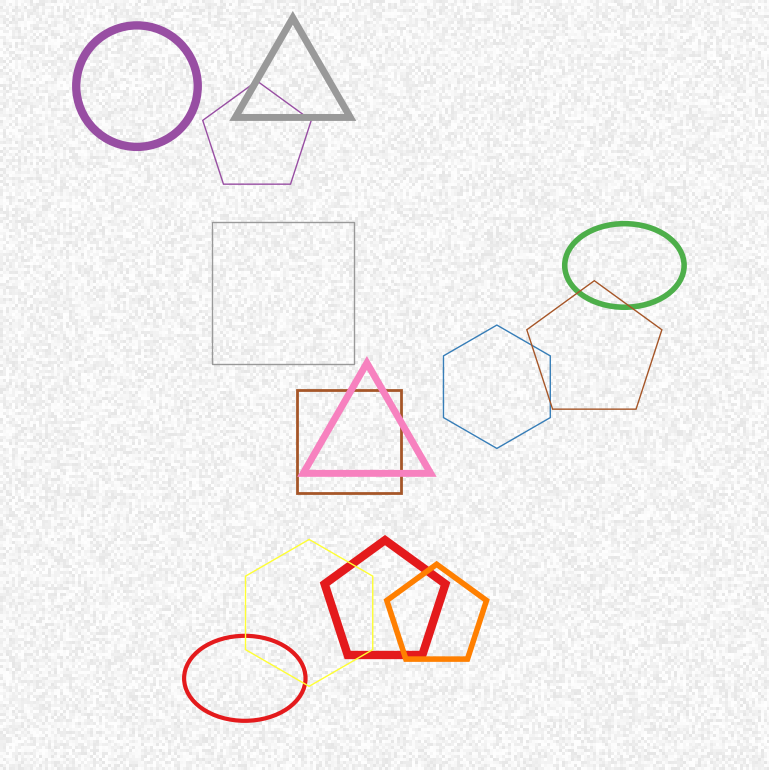[{"shape": "pentagon", "thickness": 3, "radius": 0.41, "center": [0.5, 0.216]}, {"shape": "oval", "thickness": 1.5, "radius": 0.39, "center": [0.318, 0.119]}, {"shape": "hexagon", "thickness": 0.5, "radius": 0.4, "center": [0.645, 0.498]}, {"shape": "oval", "thickness": 2, "radius": 0.39, "center": [0.811, 0.655]}, {"shape": "pentagon", "thickness": 0.5, "radius": 0.37, "center": [0.334, 0.821]}, {"shape": "circle", "thickness": 3, "radius": 0.39, "center": [0.178, 0.888]}, {"shape": "pentagon", "thickness": 2, "radius": 0.34, "center": [0.567, 0.199]}, {"shape": "hexagon", "thickness": 0.5, "radius": 0.48, "center": [0.401, 0.204]}, {"shape": "pentagon", "thickness": 0.5, "radius": 0.46, "center": [0.772, 0.543]}, {"shape": "square", "thickness": 1, "radius": 0.34, "center": [0.453, 0.427]}, {"shape": "triangle", "thickness": 2.5, "radius": 0.48, "center": [0.477, 0.433]}, {"shape": "triangle", "thickness": 2.5, "radius": 0.43, "center": [0.38, 0.891]}, {"shape": "square", "thickness": 0.5, "radius": 0.46, "center": [0.367, 0.62]}]